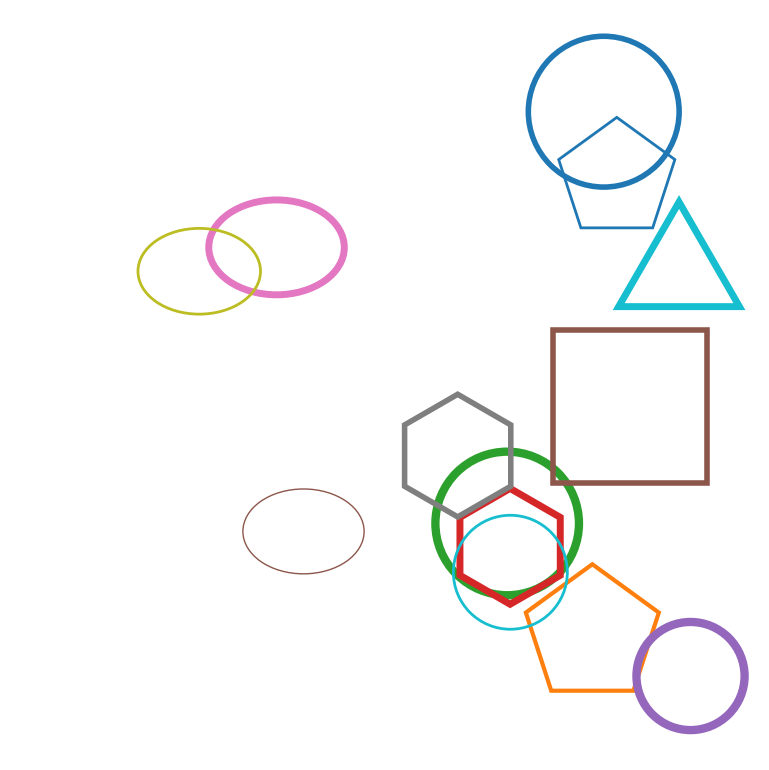[{"shape": "circle", "thickness": 2, "radius": 0.49, "center": [0.784, 0.855]}, {"shape": "pentagon", "thickness": 1, "radius": 0.4, "center": [0.801, 0.768]}, {"shape": "pentagon", "thickness": 1.5, "radius": 0.45, "center": [0.769, 0.176]}, {"shape": "circle", "thickness": 3, "radius": 0.47, "center": [0.659, 0.32]}, {"shape": "hexagon", "thickness": 2.5, "radius": 0.38, "center": [0.662, 0.29]}, {"shape": "circle", "thickness": 3, "radius": 0.35, "center": [0.897, 0.122]}, {"shape": "oval", "thickness": 0.5, "radius": 0.39, "center": [0.394, 0.31]}, {"shape": "square", "thickness": 2, "radius": 0.5, "center": [0.818, 0.472]}, {"shape": "oval", "thickness": 2.5, "radius": 0.44, "center": [0.359, 0.679]}, {"shape": "hexagon", "thickness": 2, "radius": 0.4, "center": [0.594, 0.408]}, {"shape": "oval", "thickness": 1, "radius": 0.4, "center": [0.259, 0.648]}, {"shape": "circle", "thickness": 1, "radius": 0.37, "center": [0.663, 0.257]}, {"shape": "triangle", "thickness": 2.5, "radius": 0.45, "center": [0.882, 0.647]}]